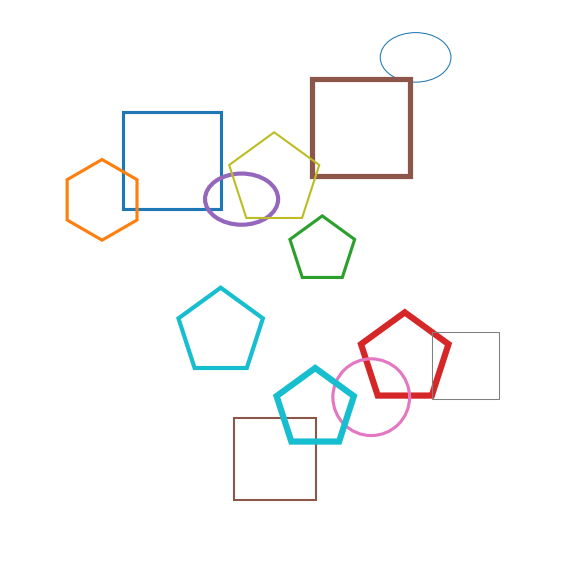[{"shape": "square", "thickness": 1.5, "radius": 0.42, "center": [0.298, 0.721]}, {"shape": "oval", "thickness": 0.5, "radius": 0.31, "center": [0.72, 0.9]}, {"shape": "hexagon", "thickness": 1.5, "radius": 0.35, "center": [0.177, 0.653]}, {"shape": "pentagon", "thickness": 1.5, "radius": 0.29, "center": [0.558, 0.566]}, {"shape": "pentagon", "thickness": 3, "radius": 0.4, "center": [0.701, 0.379]}, {"shape": "oval", "thickness": 2, "radius": 0.32, "center": [0.418, 0.654]}, {"shape": "square", "thickness": 1, "radius": 0.35, "center": [0.477, 0.204]}, {"shape": "square", "thickness": 2.5, "radius": 0.42, "center": [0.625, 0.778]}, {"shape": "circle", "thickness": 1.5, "radius": 0.33, "center": [0.643, 0.311]}, {"shape": "square", "thickness": 0.5, "radius": 0.29, "center": [0.806, 0.366]}, {"shape": "pentagon", "thickness": 1, "radius": 0.41, "center": [0.475, 0.688]}, {"shape": "pentagon", "thickness": 2, "radius": 0.38, "center": [0.382, 0.424]}, {"shape": "pentagon", "thickness": 3, "radius": 0.35, "center": [0.546, 0.291]}]